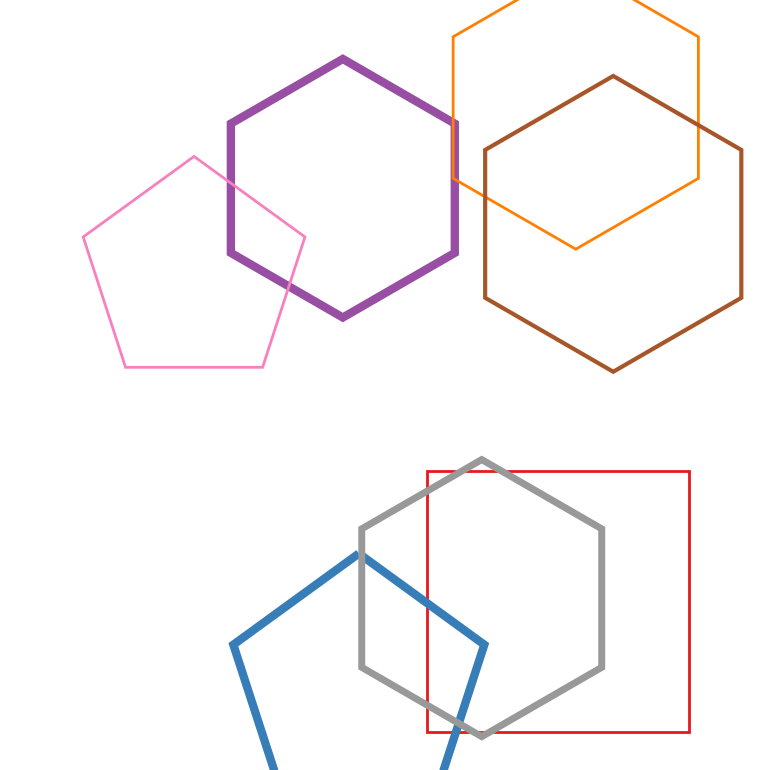[{"shape": "square", "thickness": 1, "radius": 0.85, "center": [0.725, 0.219]}, {"shape": "pentagon", "thickness": 3, "radius": 0.86, "center": [0.466, 0.11]}, {"shape": "hexagon", "thickness": 3, "radius": 0.84, "center": [0.445, 0.756]}, {"shape": "hexagon", "thickness": 1, "radius": 0.92, "center": [0.748, 0.86]}, {"shape": "hexagon", "thickness": 1.5, "radius": 0.96, "center": [0.796, 0.709]}, {"shape": "pentagon", "thickness": 1, "radius": 0.76, "center": [0.252, 0.645]}, {"shape": "hexagon", "thickness": 2.5, "radius": 0.9, "center": [0.626, 0.223]}]